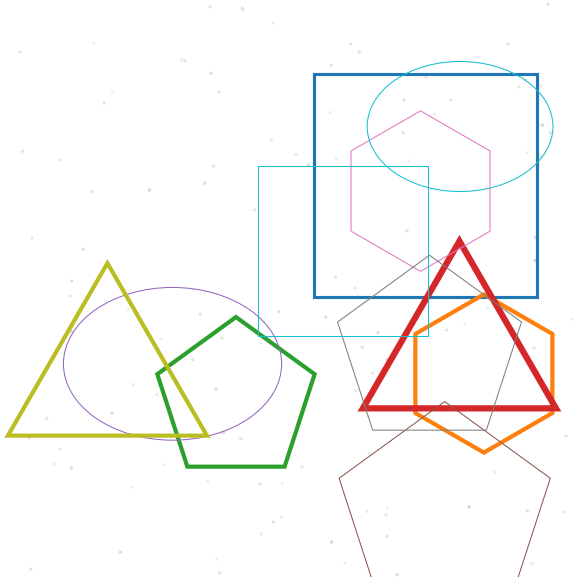[{"shape": "square", "thickness": 1.5, "radius": 0.97, "center": [0.737, 0.679]}, {"shape": "hexagon", "thickness": 2, "radius": 0.68, "center": [0.838, 0.352]}, {"shape": "pentagon", "thickness": 2, "radius": 0.72, "center": [0.409, 0.307]}, {"shape": "triangle", "thickness": 3, "radius": 0.97, "center": [0.796, 0.389]}, {"shape": "oval", "thickness": 0.5, "radius": 0.94, "center": [0.299, 0.369]}, {"shape": "pentagon", "thickness": 0.5, "radius": 0.96, "center": [0.77, 0.112]}, {"shape": "hexagon", "thickness": 0.5, "radius": 0.69, "center": [0.728, 0.668]}, {"shape": "pentagon", "thickness": 0.5, "radius": 0.84, "center": [0.744, 0.39]}, {"shape": "triangle", "thickness": 2, "radius": 1.0, "center": [0.186, 0.344]}, {"shape": "oval", "thickness": 0.5, "radius": 0.8, "center": [0.797, 0.78]}, {"shape": "square", "thickness": 0.5, "radius": 0.74, "center": [0.593, 0.564]}]